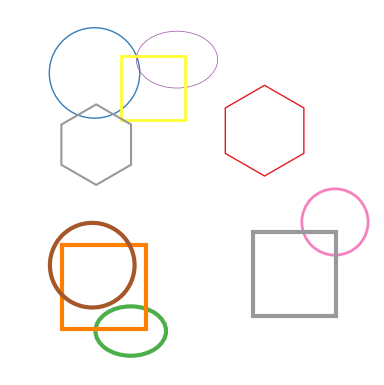[{"shape": "hexagon", "thickness": 1, "radius": 0.59, "center": [0.687, 0.661]}, {"shape": "circle", "thickness": 1, "radius": 0.59, "center": [0.246, 0.811]}, {"shape": "oval", "thickness": 3, "radius": 0.46, "center": [0.34, 0.14]}, {"shape": "oval", "thickness": 0.5, "radius": 0.53, "center": [0.46, 0.845]}, {"shape": "square", "thickness": 3, "radius": 0.54, "center": [0.271, 0.255]}, {"shape": "square", "thickness": 2, "radius": 0.42, "center": [0.398, 0.771]}, {"shape": "circle", "thickness": 3, "radius": 0.55, "center": [0.24, 0.311]}, {"shape": "circle", "thickness": 2, "radius": 0.43, "center": [0.87, 0.423]}, {"shape": "hexagon", "thickness": 1.5, "radius": 0.52, "center": [0.25, 0.624]}, {"shape": "square", "thickness": 3, "radius": 0.54, "center": [0.766, 0.289]}]